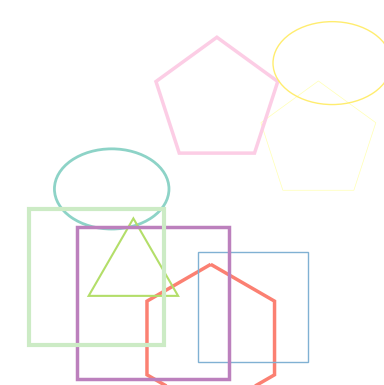[{"shape": "oval", "thickness": 2, "radius": 0.74, "center": [0.29, 0.509]}, {"shape": "pentagon", "thickness": 0.5, "radius": 0.78, "center": [0.827, 0.633]}, {"shape": "hexagon", "thickness": 2.5, "radius": 0.96, "center": [0.547, 0.122]}, {"shape": "square", "thickness": 1, "radius": 0.71, "center": [0.656, 0.203]}, {"shape": "triangle", "thickness": 1.5, "radius": 0.67, "center": [0.346, 0.299]}, {"shape": "pentagon", "thickness": 2.5, "radius": 0.83, "center": [0.563, 0.737]}, {"shape": "square", "thickness": 2.5, "radius": 0.99, "center": [0.397, 0.213]}, {"shape": "square", "thickness": 3, "radius": 0.88, "center": [0.25, 0.281]}, {"shape": "oval", "thickness": 1, "radius": 0.77, "center": [0.863, 0.836]}]